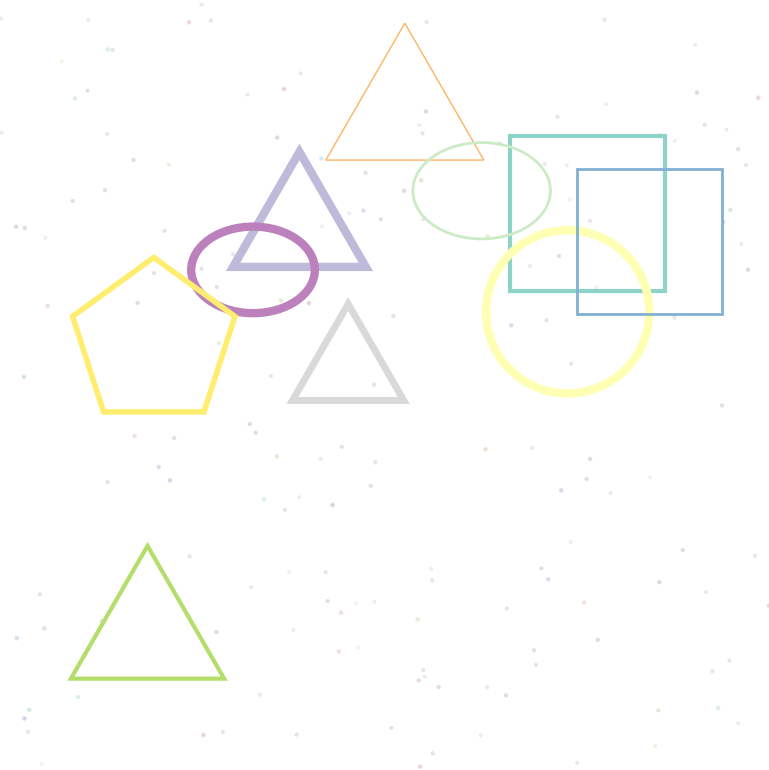[{"shape": "square", "thickness": 1.5, "radius": 0.5, "center": [0.763, 0.723]}, {"shape": "circle", "thickness": 3, "radius": 0.53, "center": [0.737, 0.595]}, {"shape": "triangle", "thickness": 3, "radius": 0.5, "center": [0.389, 0.703]}, {"shape": "square", "thickness": 1, "radius": 0.47, "center": [0.844, 0.687]}, {"shape": "triangle", "thickness": 0.5, "radius": 0.59, "center": [0.526, 0.851]}, {"shape": "triangle", "thickness": 1.5, "radius": 0.57, "center": [0.192, 0.176]}, {"shape": "triangle", "thickness": 2.5, "radius": 0.42, "center": [0.452, 0.522]}, {"shape": "oval", "thickness": 3, "radius": 0.4, "center": [0.329, 0.65]}, {"shape": "oval", "thickness": 1, "radius": 0.45, "center": [0.626, 0.752]}, {"shape": "pentagon", "thickness": 2, "radius": 0.55, "center": [0.2, 0.555]}]